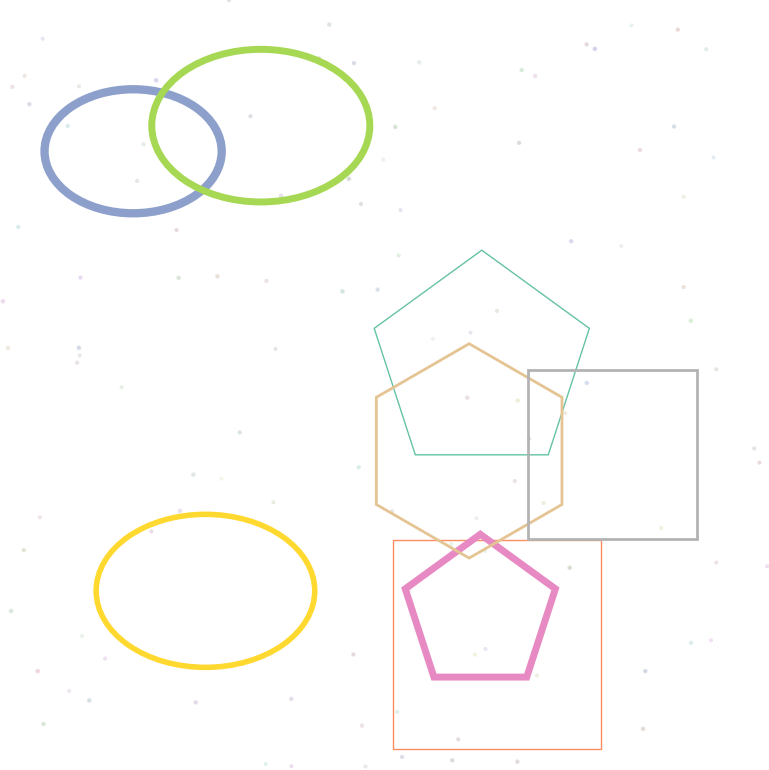[{"shape": "pentagon", "thickness": 0.5, "radius": 0.73, "center": [0.626, 0.528]}, {"shape": "square", "thickness": 0.5, "radius": 0.68, "center": [0.645, 0.163]}, {"shape": "oval", "thickness": 3, "radius": 0.58, "center": [0.173, 0.804]}, {"shape": "pentagon", "thickness": 2.5, "radius": 0.51, "center": [0.624, 0.204]}, {"shape": "oval", "thickness": 2.5, "radius": 0.71, "center": [0.339, 0.837]}, {"shape": "oval", "thickness": 2, "radius": 0.71, "center": [0.267, 0.233]}, {"shape": "hexagon", "thickness": 1, "radius": 0.7, "center": [0.609, 0.414]}, {"shape": "square", "thickness": 1, "radius": 0.55, "center": [0.796, 0.409]}]